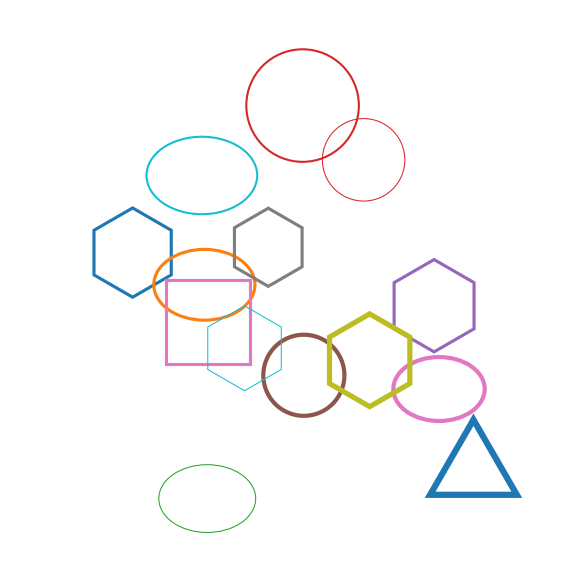[{"shape": "hexagon", "thickness": 1.5, "radius": 0.39, "center": [0.23, 0.562]}, {"shape": "triangle", "thickness": 3, "radius": 0.43, "center": [0.82, 0.186]}, {"shape": "oval", "thickness": 1.5, "radius": 0.44, "center": [0.354, 0.506]}, {"shape": "oval", "thickness": 0.5, "radius": 0.42, "center": [0.359, 0.136]}, {"shape": "circle", "thickness": 1, "radius": 0.49, "center": [0.524, 0.816]}, {"shape": "circle", "thickness": 0.5, "radius": 0.36, "center": [0.63, 0.722]}, {"shape": "hexagon", "thickness": 1.5, "radius": 0.4, "center": [0.752, 0.47]}, {"shape": "circle", "thickness": 2, "radius": 0.35, "center": [0.526, 0.349]}, {"shape": "oval", "thickness": 2, "radius": 0.4, "center": [0.76, 0.326]}, {"shape": "square", "thickness": 1.5, "radius": 0.36, "center": [0.36, 0.441]}, {"shape": "hexagon", "thickness": 1.5, "radius": 0.34, "center": [0.465, 0.571]}, {"shape": "hexagon", "thickness": 2.5, "radius": 0.4, "center": [0.64, 0.375]}, {"shape": "hexagon", "thickness": 0.5, "radius": 0.37, "center": [0.423, 0.396]}, {"shape": "oval", "thickness": 1, "radius": 0.48, "center": [0.35, 0.695]}]